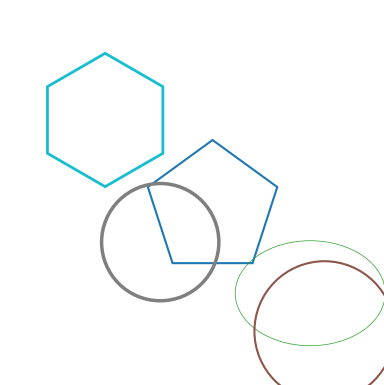[{"shape": "pentagon", "thickness": 1.5, "radius": 0.88, "center": [0.552, 0.46]}, {"shape": "oval", "thickness": 0.5, "radius": 0.97, "center": [0.806, 0.238]}, {"shape": "circle", "thickness": 1.5, "radius": 0.91, "center": [0.843, 0.14]}, {"shape": "circle", "thickness": 2.5, "radius": 0.76, "center": [0.416, 0.371]}, {"shape": "hexagon", "thickness": 2, "radius": 0.87, "center": [0.273, 0.688]}]